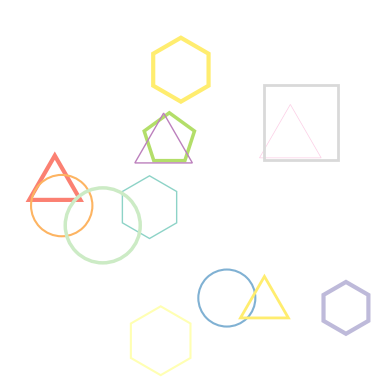[{"shape": "hexagon", "thickness": 1, "radius": 0.41, "center": [0.388, 0.462]}, {"shape": "hexagon", "thickness": 1.5, "radius": 0.45, "center": [0.417, 0.115]}, {"shape": "hexagon", "thickness": 3, "radius": 0.34, "center": [0.899, 0.2]}, {"shape": "triangle", "thickness": 3, "radius": 0.38, "center": [0.142, 0.519]}, {"shape": "circle", "thickness": 1.5, "radius": 0.37, "center": [0.589, 0.226]}, {"shape": "circle", "thickness": 1.5, "radius": 0.4, "center": [0.16, 0.466]}, {"shape": "pentagon", "thickness": 2.5, "radius": 0.34, "center": [0.44, 0.638]}, {"shape": "triangle", "thickness": 0.5, "radius": 0.46, "center": [0.754, 0.636]}, {"shape": "square", "thickness": 2, "radius": 0.49, "center": [0.782, 0.681]}, {"shape": "triangle", "thickness": 1, "radius": 0.43, "center": [0.425, 0.62]}, {"shape": "circle", "thickness": 2.5, "radius": 0.49, "center": [0.267, 0.415]}, {"shape": "triangle", "thickness": 2, "radius": 0.36, "center": [0.687, 0.21]}, {"shape": "hexagon", "thickness": 3, "radius": 0.42, "center": [0.47, 0.819]}]